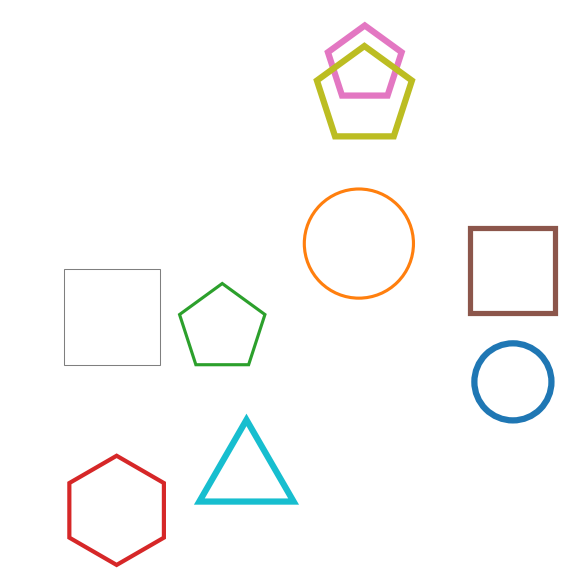[{"shape": "circle", "thickness": 3, "radius": 0.33, "center": [0.888, 0.338]}, {"shape": "circle", "thickness": 1.5, "radius": 0.47, "center": [0.621, 0.577]}, {"shape": "pentagon", "thickness": 1.5, "radius": 0.39, "center": [0.385, 0.43]}, {"shape": "hexagon", "thickness": 2, "radius": 0.47, "center": [0.202, 0.115]}, {"shape": "square", "thickness": 2.5, "radius": 0.37, "center": [0.888, 0.53]}, {"shape": "pentagon", "thickness": 3, "radius": 0.34, "center": [0.632, 0.888]}, {"shape": "square", "thickness": 0.5, "radius": 0.42, "center": [0.195, 0.45]}, {"shape": "pentagon", "thickness": 3, "radius": 0.43, "center": [0.631, 0.833]}, {"shape": "triangle", "thickness": 3, "radius": 0.47, "center": [0.427, 0.178]}]